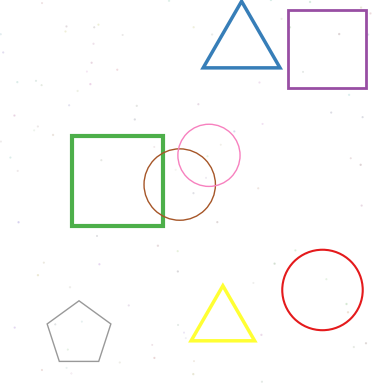[{"shape": "circle", "thickness": 1.5, "radius": 0.52, "center": [0.838, 0.247]}, {"shape": "triangle", "thickness": 2.5, "radius": 0.58, "center": [0.628, 0.881]}, {"shape": "square", "thickness": 3, "radius": 0.59, "center": [0.305, 0.529]}, {"shape": "square", "thickness": 2, "radius": 0.51, "center": [0.848, 0.873]}, {"shape": "triangle", "thickness": 2.5, "radius": 0.48, "center": [0.579, 0.162]}, {"shape": "circle", "thickness": 1, "radius": 0.46, "center": [0.467, 0.521]}, {"shape": "circle", "thickness": 1, "radius": 0.4, "center": [0.543, 0.597]}, {"shape": "pentagon", "thickness": 1, "radius": 0.44, "center": [0.205, 0.132]}]